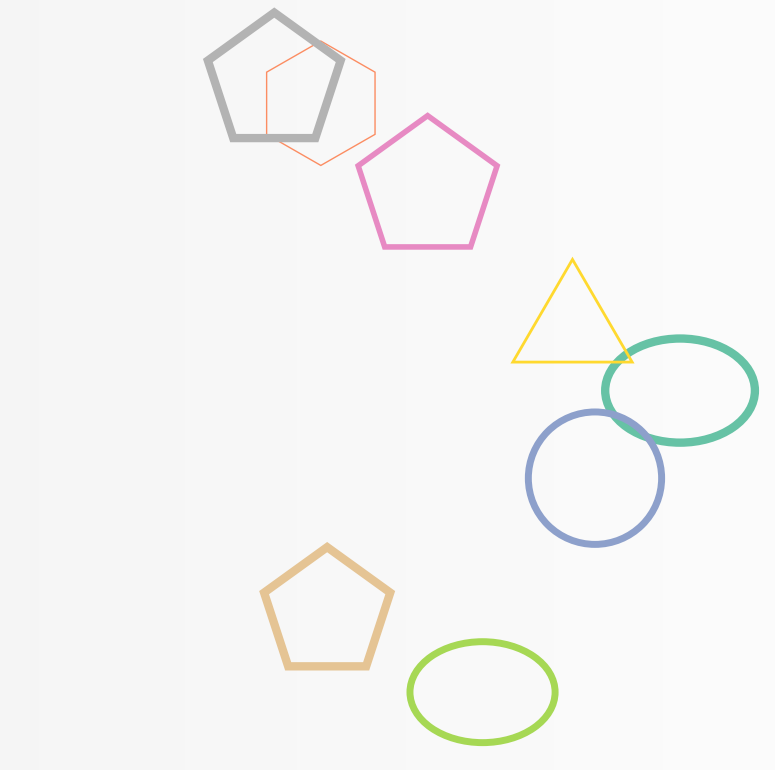[{"shape": "oval", "thickness": 3, "radius": 0.48, "center": [0.877, 0.493]}, {"shape": "hexagon", "thickness": 0.5, "radius": 0.4, "center": [0.414, 0.866]}, {"shape": "circle", "thickness": 2.5, "radius": 0.43, "center": [0.768, 0.379]}, {"shape": "pentagon", "thickness": 2, "radius": 0.47, "center": [0.552, 0.756]}, {"shape": "oval", "thickness": 2.5, "radius": 0.47, "center": [0.623, 0.101]}, {"shape": "triangle", "thickness": 1, "radius": 0.44, "center": [0.739, 0.574]}, {"shape": "pentagon", "thickness": 3, "radius": 0.43, "center": [0.422, 0.204]}, {"shape": "pentagon", "thickness": 3, "radius": 0.45, "center": [0.354, 0.894]}]